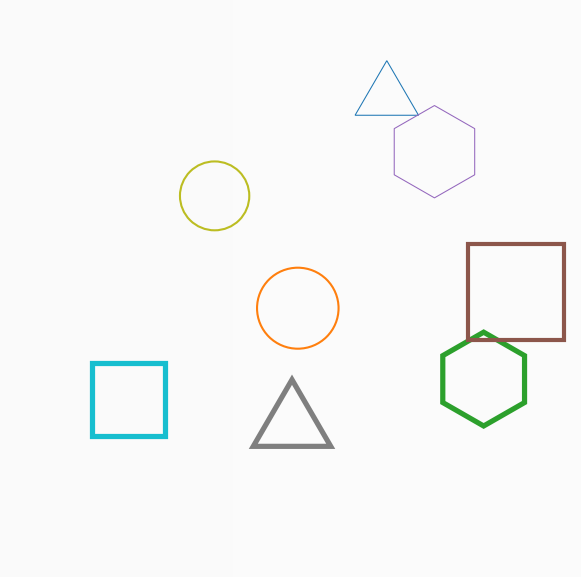[{"shape": "triangle", "thickness": 0.5, "radius": 0.32, "center": [0.665, 0.831]}, {"shape": "circle", "thickness": 1, "radius": 0.35, "center": [0.512, 0.465]}, {"shape": "hexagon", "thickness": 2.5, "radius": 0.41, "center": [0.832, 0.343]}, {"shape": "hexagon", "thickness": 0.5, "radius": 0.4, "center": [0.747, 0.736]}, {"shape": "square", "thickness": 2, "radius": 0.42, "center": [0.888, 0.494]}, {"shape": "triangle", "thickness": 2.5, "radius": 0.38, "center": [0.502, 0.265]}, {"shape": "circle", "thickness": 1, "radius": 0.3, "center": [0.369, 0.66]}, {"shape": "square", "thickness": 2.5, "radius": 0.32, "center": [0.221, 0.307]}]